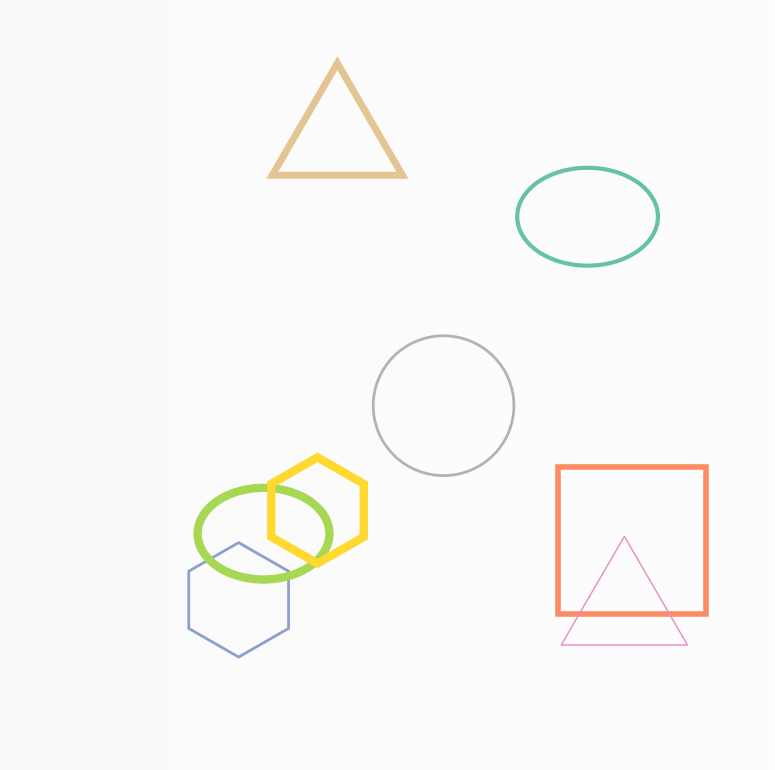[{"shape": "oval", "thickness": 1.5, "radius": 0.45, "center": [0.758, 0.719]}, {"shape": "square", "thickness": 2, "radius": 0.48, "center": [0.816, 0.298]}, {"shape": "hexagon", "thickness": 1, "radius": 0.37, "center": [0.308, 0.221]}, {"shape": "triangle", "thickness": 0.5, "radius": 0.47, "center": [0.806, 0.209]}, {"shape": "oval", "thickness": 3, "radius": 0.43, "center": [0.34, 0.307]}, {"shape": "hexagon", "thickness": 3, "radius": 0.34, "center": [0.41, 0.337]}, {"shape": "triangle", "thickness": 2.5, "radius": 0.48, "center": [0.435, 0.821]}, {"shape": "circle", "thickness": 1, "radius": 0.45, "center": [0.572, 0.473]}]